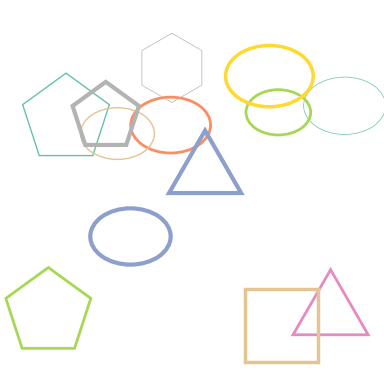[{"shape": "oval", "thickness": 0.5, "radius": 0.53, "center": [0.895, 0.725]}, {"shape": "pentagon", "thickness": 1, "radius": 0.59, "center": [0.171, 0.692]}, {"shape": "oval", "thickness": 2, "radius": 0.52, "center": [0.443, 0.675]}, {"shape": "oval", "thickness": 3, "radius": 0.52, "center": [0.339, 0.386]}, {"shape": "triangle", "thickness": 3, "radius": 0.54, "center": [0.533, 0.553]}, {"shape": "triangle", "thickness": 2, "radius": 0.56, "center": [0.859, 0.187]}, {"shape": "pentagon", "thickness": 2, "radius": 0.58, "center": [0.126, 0.189]}, {"shape": "oval", "thickness": 2, "radius": 0.42, "center": [0.723, 0.708]}, {"shape": "oval", "thickness": 2.5, "radius": 0.57, "center": [0.7, 0.802]}, {"shape": "square", "thickness": 2.5, "radius": 0.47, "center": [0.732, 0.155]}, {"shape": "oval", "thickness": 1, "radius": 0.48, "center": [0.305, 0.653]}, {"shape": "pentagon", "thickness": 3, "radius": 0.45, "center": [0.275, 0.697]}, {"shape": "hexagon", "thickness": 0.5, "radius": 0.45, "center": [0.446, 0.824]}]